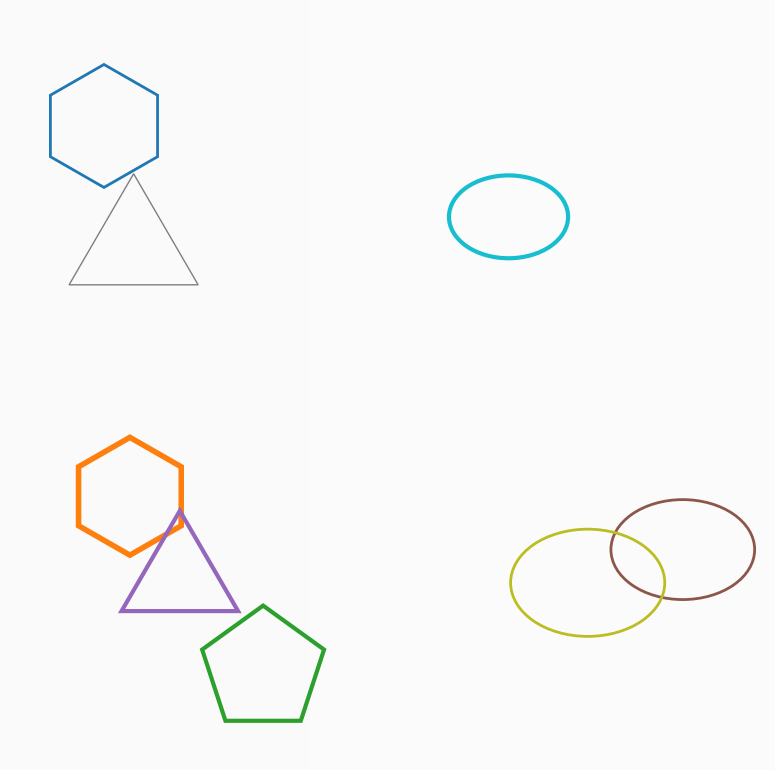[{"shape": "hexagon", "thickness": 1, "radius": 0.4, "center": [0.134, 0.836]}, {"shape": "hexagon", "thickness": 2, "radius": 0.38, "center": [0.168, 0.355]}, {"shape": "pentagon", "thickness": 1.5, "radius": 0.41, "center": [0.339, 0.131]}, {"shape": "triangle", "thickness": 1.5, "radius": 0.43, "center": [0.232, 0.25]}, {"shape": "oval", "thickness": 1, "radius": 0.46, "center": [0.881, 0.286]}, {"shape": "triangle", "thickness": 0.5, "radius": 0.48, "center": [0.172, 0.678]}, {"shape": "oval", "thickness": 1, "radius": 0.5, "center": [0.758, 0.243]}, {"shape": "oval", "thickness": 1.5, "radius": 0.38, "center": [0.656, 0.718]}]